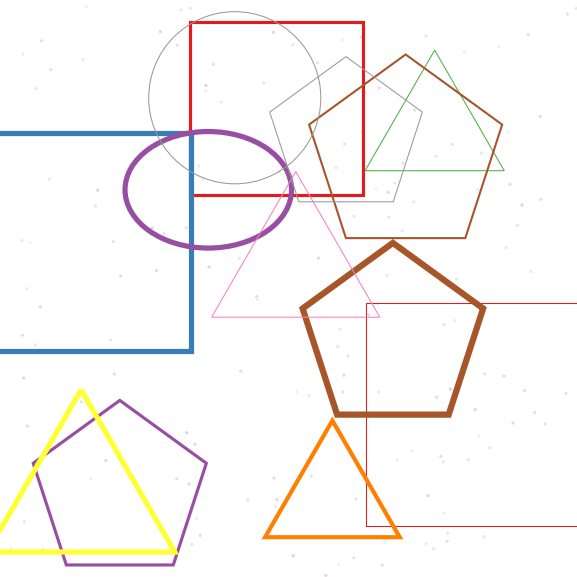[{"shape": "square", "thickness": 1.5, "radius": 0.75, "center": [0.479, 0.811]}, {"shape": "square", "thickness": 0.5, "radius": 0.97, "center": [0.826, 0.282]}, {"shape": "square", "thickness": 2.5, "radius": 0.94, "center": [0.142, 0.58]}, {"shape": "triangle", "thickness": 0.5, "radius": 0.7, "center": [0.753, 0.773]}, {"shape": "pentagon", "thickness": 1.5, "radius": 0.79, "center": [0.207, 0.148]}, {"shape": "oval", "thickness": 2.5, "radius": 0.72, "center": [0.361, 0.67]}, {"shape": "triangle", "thickness": 2, "radius": 0.67, "center": [0.576, 0.136]}, {"shape": "triangle", "thickness": 2.5, "radius": 0.94, "center": [0.14, 0.137]}, {"shape": "pentagon", "thickness": 3, "radius": 0.82, "center": [0.68, 0.414]}, {"shape": "pentagon", "thickness": 1, "radius": 0.88, "center": [0.702, 0.729]}, {"shape": "triangle", "thickness": 0.5, "radius": 0.84, "center": [0.512, 0.534]}, {"shape": "pentagon", "thickness": 0.5, "radius": 0.69, "center": [0.599, 0.762]}, {"shape": "circle", "thickness": 0.5, "radius": 0.75, "center": [0.406, 0.83]}]